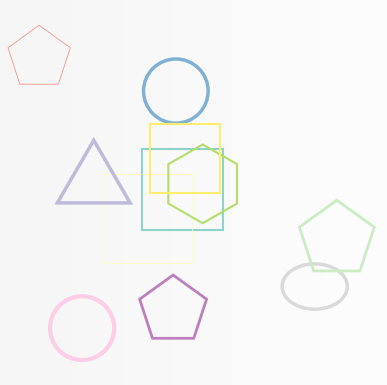[{"shape": "square", "thickness": 1.5, "radius": 0.52, "center": [0.472, 0.507]}, {"shape": "square", "thickness": 0.5, "radius": 0.58, "center": [0.381, 0.432]}, {"shape": "triangle", "thickness": 2.5, "radius": 0.54, "center": [0.242, 0.527]}, {"shape": "pentagon", "thickness": 0.5, "radius": 0.42, "center": [0.101, 0.85]}, {"shape": "circle", "thickness": 2.5, "radius": 0.42, "center": [0.454, 0.763]}, {"shape": "hexagon", "thickness": 1.5, "radius": 0.51, "center": [0.523, 0.522]}, {"shape": "circle", "thickness": 3, "radius": 0.41, "center": [0.212, 0.148]}, {"shape": "oval", "thickness": 2.5, "radius": 0.42, "center": [0.812, 0.256]}, {"shape": "pentagon", "thickness": 2, "radius": 0.45, "center": [0.447, 0.195]}, {"shape": "pentagon", "thickness": 2, "radius": 0.51, "center": [0.869, 0.378]}, {"shape": "square", "thickness": 1.5, "radius": 0.45, "center": [0.478, 0.589]}]